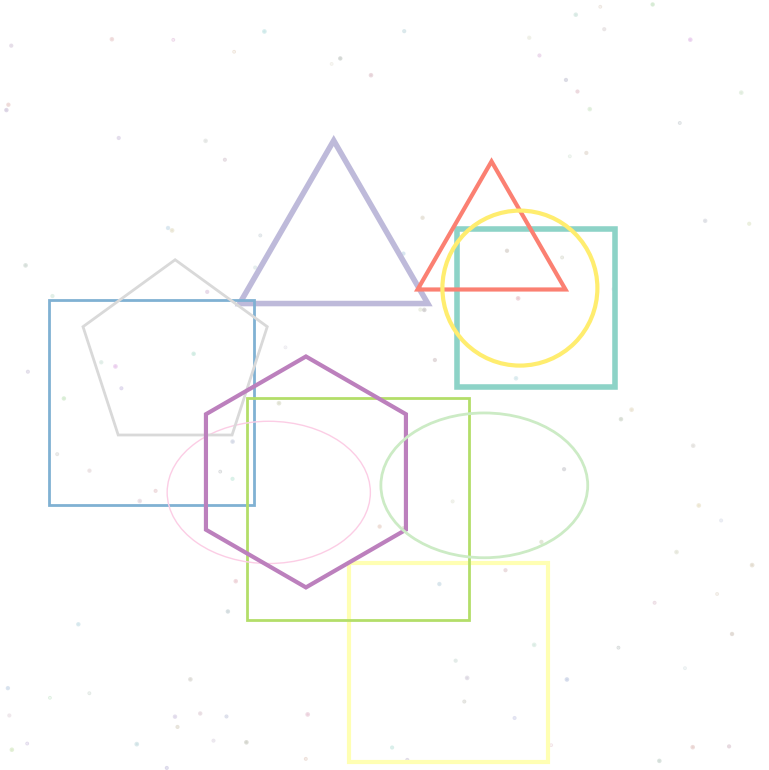[{"shape": "square", "thickness": 2, "radius": 0.51, "center": [0.696, 0.6]}, {"shape": "square", "thickness": 1.5, "radius": 0.65, "center": [0.583, 0.139]}, {"shape": "triangle", "thickness": 2, "radius": 0.71, "center": [0.433, 0.676]}, {"shape": "triangle", "thickness": 1.5, "radius": 0.55, "center": [0.638, 0.679]}, {"shape": "square", "thickness": 1, "radius": 0.67, "center": [0.196, 0.477]}, {"shape": "square", "thickness": 1, "radius": 0.72, "center": [0.465, 0.339]}, {"shape": "oval", "thickness": 0.5, "radius": 0.66, "center": [0.349, 0.361]}, {"shape": "pentagon", "thickness": 1, "radius": 0.63, "center": [0.227, 0.537]}, {"shape": "hexagon", "thickness": 1.5, "radius": 0.75, "center": [0.397, 0.387]}, {"shape": "oval", "thickness": 1, "radius": 0.67, "center": [0.629, 0.37]}, {"shape": "circle", "thickness": 1.5, "radius": 0.5, "center": [0.675, 0.626]}]